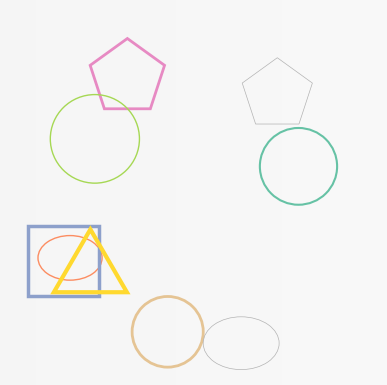[{"shape": "circle", "thickness": 1.5, "radius": 0.5, "center": [0.77, 0.568]}, {"shape": "oval", "thickness": 1, "radius": 0.41, "center": [0.181, 0.33]}, {"shape": "square", "thickness": 2.5, "radius": 0.45, "center": [0.164, 0.322]}, {"shape": "pentagon", "thickness": 2, "radius": 0.5, "center": [0.329, 0.799]}, {"shape": "circle", "thickness": 1, "radius": 0.58, "center": [0.245, 0.639]}, {"shape": "triangle", "thickness": 3, "radius": 0.54, "center": [0.233, 0.295]}, {"shape": "circle", "thickness": 2, "radius": 0.46, "center": [0.433, 0.138]}, {"shape": "oval", "thickness": 0.5, "radius": 0.49, "center": [0.622, 0.109]}, {"shape": "pentagon", "thickness": 0.5, "radius": 0.48, "center": [0.716, 0.755]}]